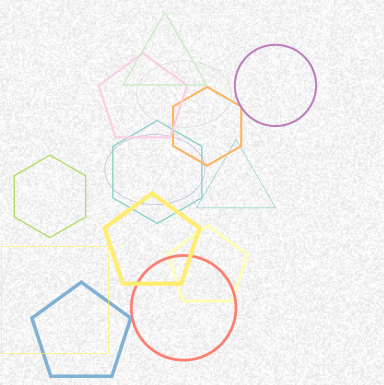[{"shape": "hexagon", "thickness": 1, "radius": 0.67, "center": [0.409, 0.553]}, {"shape": "triangle", "thickness": 0.5, "radius": 0.59, "center": [0.613, 0.519]}, {"shape": "pentagon", "thickness": 2, "radius": 0.54, "center": [0.539, 0.306]}, {"shape": "oval", "thickness": 0.5, "radius": 0.65, "center": [0.402, 0.559]}, {"shape": "circle", "thickness": 2, "radius": 0.68, "center": [0.477, 0.2]}, {"shape": "pentagon", "thickness": 2.5, "radius": 0.68, "center": [0.211, 0.132]}, {"shape": "hexagon", "thickness": 1.5, "radius": 0.51, "center": [0.538, 0.672]}, {"shape": "hexagon", "thickness": 1, "radius": 0.54, "center": [0.13, 0.49]}, {"shape": "pentagon", "thickness": 1.5, "radius": 0.6, "center": [0.371, 0.741]}, {"shape": "oval", "thickness": 0.5, "radius": 0.62, "center": [0.478, 0.755]}, {"shape": "circle", "thickness": 1.5, "radius": 0.53, "center": [0.716, 0.778]}, {"shape": "triangle", "thickness": 1, "radius": 0.63, "center": [0.428, 0.842]}, {"shape": "pentagon", "thickness": 3, "radius": 0.65, "center": [0.395, 0.368]}, {"shape": "square", "thickness": 0.5, "radius": 0.69, "center": [0.142, 0.223]}]